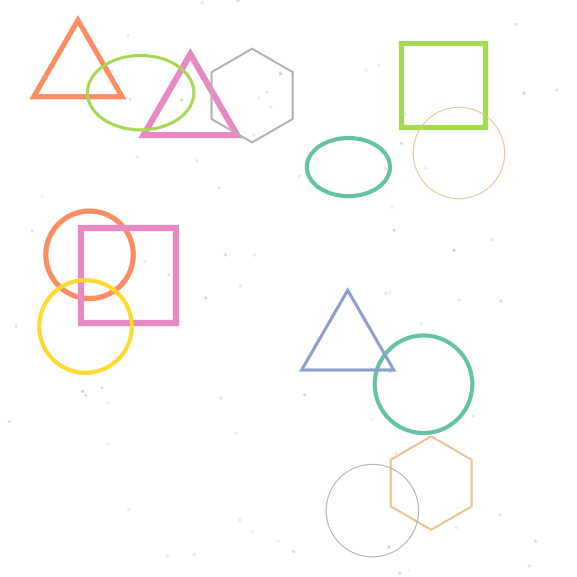[{"shape": "circle", "thickness": 2, "radius": 0.42, "center": [0.733, 0.334]}, {"shape": "oval", "thickness": 2, "radius": 0.36, "center": [0.603, 0.71]}, {"shape": "circle", "thickness": 2.5, "radius": 0.38, "center": [0.155, 0.558]}, {"shape": "triangle", "thickness": 2.5, "radius": 0.44, "center": [0.135, 0.876]}, {"shape": "triangle", "thickness": 1.5, "radius": 0.46, "center": [0.602, 0.404]}, {"shape": "triangle", "thickness": 3, "radius": 0.47, "center": [0.33, 0.812]}, {"shape": "square", "thickness": 3, "radius": 0.41, "center": [0.222, 0.522]}, {"shape": "square", "thickness": 2.5, "radius": 0.36, "center": [0.767, 0.851]}, {"shape": "oval", "thickness": 1.5, "radius": 0.46, "center": [0.244, 0.839]}, {"shape": "circle", "thickness": 2, "radius": 0.4, "center": [0.148, 0.434]}, {"shape": "hexagon", "thickness": 1, "radius": 0.4, "center": [0.747, 0.163]}, {"shape": "circle", "thickness": 0.5, "radius": 0.4, "center": [0.795, 0.734]}, {"shape": "circle", "thickness": 0.5, "radius": 0.4, "center": [0.645, 0.115]}, {"shape": "hexagon", "thickness": 1, "radius": 0.41, "center": [0.437, 0.834]}]